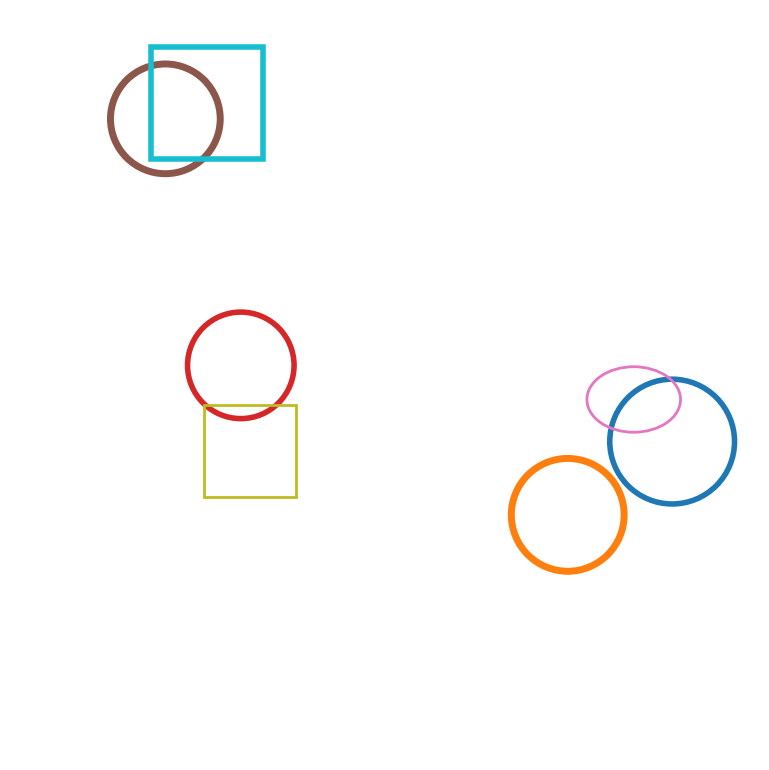[{"shape": "circle", "thickness": 2, "radius": 0.41, "center": [0.873, 0.427]}, {"shape": "circle", "thickness": 2.5, "radius": 0.37, "center": [0.737, 0.331]}, {"shape": "circle", "thickness": 2, "radius": 0.35, "center": [0.313, 0.526]}, {"shape": "circle", "thickness": 2.5, "radius": 0.36, "center": [0.215, 0.846]}, {"shape": "oval", "thickness": 1, "radius": 0.3, "center": [0.823, 0.481]}, {"shape": "square", "thickness": 1, "radius": 0.3, "center": [0.325, 0.414]}, {"shape": "square", "thickness": 2, "radius": 0.36, "center": [0.268, 0.866]}]